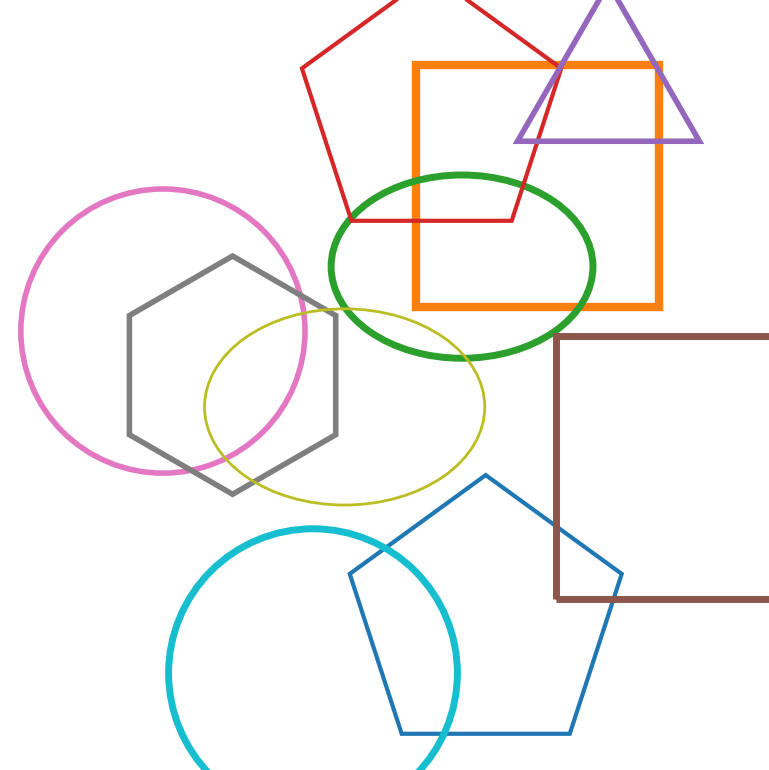[{"shape": "pentagon", "thickness": 1.5, "radius": 0.93, "center": [0.631, 0.197]}, {"shape": "square", "thickness": 3, "radius": 0.79, "center": [0.698, 0.759]}, {"shape": "oval", "thickness": 2.5, "radius": 0.85, "center": [0.6, 0.654]}, {"shape": "pentagon", "thickness": 1.5, "radius": 0.89, "center": [0.561, 0.856]}, {"shape": "triangle", "thickness": 2, "radius": 0.68, "center": [0.79, 0.885]}, {"shape": "square", "thickness": 2.5, "radius": 0.86, "center": [0.893, 0.393]}, {"shape": "circle", "thickness": 2, "radius": 0.92, "center": [0.212, 0.57]}, {"shape": "hexagon", "thickness": 2, "radius": 0.77, "center": [0.302, 0.513]}, {"shape": "oval", "thickness": 1, "radius": 0.91, "center": [0.448, 0.472]}, {"shape": "circle", "thickness": 2.5, "radius": 0.94, "center": [0.406, 0.126]}]